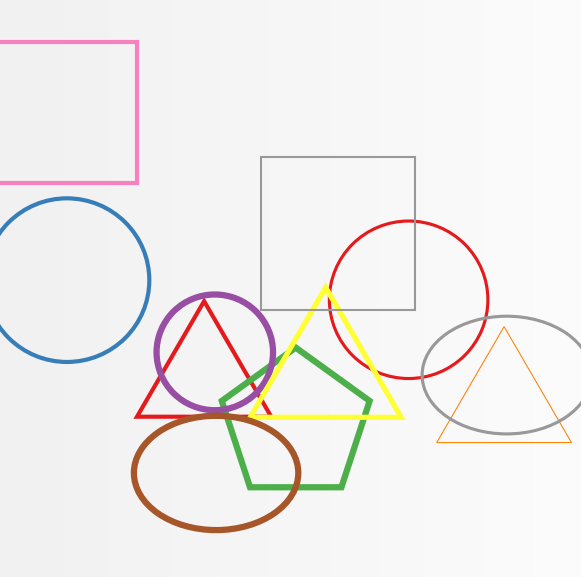[{"shape": "triangle", "thickness": 2, "radius": 0.67, "center": [0.351, 0.344]}, {"shape": "circle", "thickness": 1.5, "radius": 0.68, "center": [0.703, 0.48]}, {"shape": "circle", "thickness": 2, "radius": 0.71, "center": [0.115, 0.514]}, {"shape": "pentagon", "thickness": 3, "radius": 0.67, "center": [0.509, 0.264]}, {"shape": "circle", "thickness": 3, "radius": 0.5, "center": [0.37, 0.389]}, {"shape": "triangle", "thickness": 0.5, "radius": 0.67, "center": [0.867, 0.3]}, {"shape": "triangle", "thickness": 2.5, "radius": 0.75, "center": [0.56, 0.351]}, {"shape": "oval", "thickness": 3, "radius": 0.71, "center": [0.372, 0.18]}, {"shape": "square", "thickness": 2, "radius": 0.61, "center": [0.114, 0.804]}, {"shape": "square", "thickness": 1, "radius": 0.66, "center": [0.581, 0.594]}, {"shape": "oval", "thickness": 1.5, "radius": 0.73, "center": [0.872, 0.35]}]